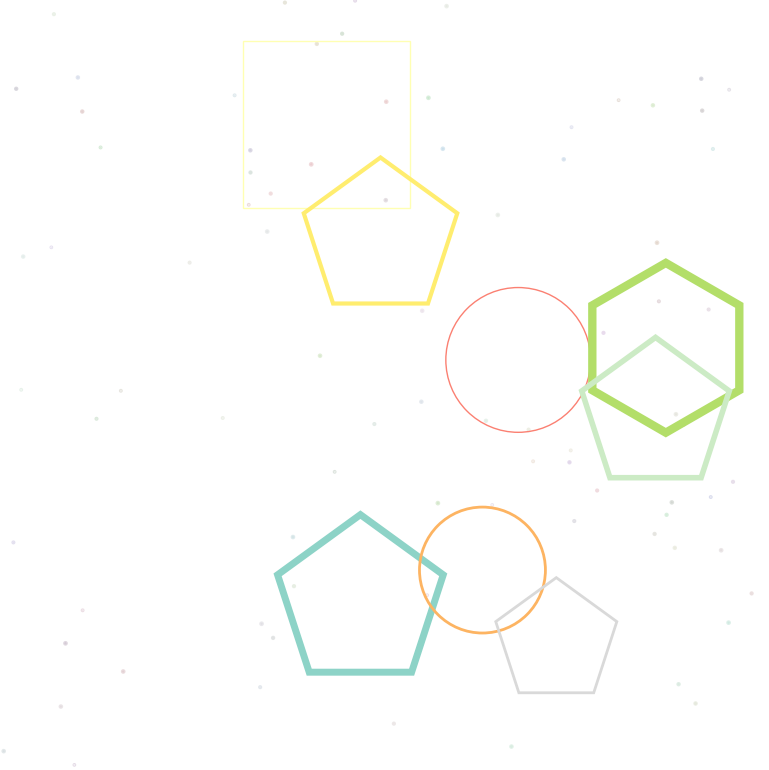[{"shape": "pentagon", "thickness": 2.5, "radius": 0.57, "center": [0.468, 0.219]}, {"shape": "square", "thickness": 0.5, "radius": 0.54, "center": [0.424, 0.838]}, {"shape": "circle", "thickness": 0.5, "radius": 0.47, "center": [0.673, 0.533]}, {"shape": "circle", "thickness": 1, "radius": 0.41, "center": [0.627, 0.26]}, {"shape": "hexagon", "thickness": 3, "radius": 0.55, "center": [0.865, 0.548]}, {"shape": "pentagon", "thickness": 1, "radius": 0.41, "center": [0.722, 0.167]}, {"shape": "pentagon", "thickness": 2, "radius": 0.5, "center": [0.851, 0.461]}, {"shape": "pentagon", "thickness": 1.5, "radius": 0.52, "center": [0.494, 0.691]}]